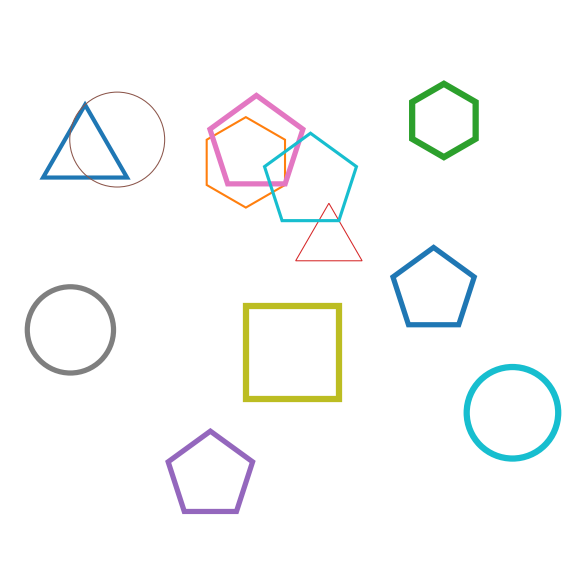[{"shape": "pentagon", "thickness": 2.5, "radius": 0.37, "center": [0.751, 0.497]}, {"shape": "triangle", "thickness": 2, "radius": 0.42, "center": [0.147, 0.734]}, {"shape": "hexagon", "thickness": 1, "radius": 0.39, "center": [0.426, 0.718]}, {"shape": "hexagon", "thickness": 3, "radius": 0.32, "center": [0.769, 0.791]}, {"shape": "triangle", "thickness": 0.5, "radius": 0.33, "center": [0.57, 0.581]}, {"shape": "pentagon", "thickness": 2.5, "radius": 0.38, "center": [0.364, 0.176]}, {"shape": "circle", "thickness": 0.5, "radius": 0.41, "center": [0.203, 0.757]}, {"shape": "pentagon", "thickness": 2.5, "radius": 0.42, "center": [0.444, 0.749]}, {"shape": "circle", "thickness": 2.5, "radius": 0.37, "center": [0.122, 0.428]}, {"shape": "square", "thickness": 3, "radius": 0.4, "center": [0.507, 0.389]}, {"shape": "pentagon", "thickness": 1.5, "radius": 0.42, "center": [0.538, 0.685]}, {"shape": "circle", "thickness": 3, "radius": 0.4, "center": [0.887, 0.284]}]